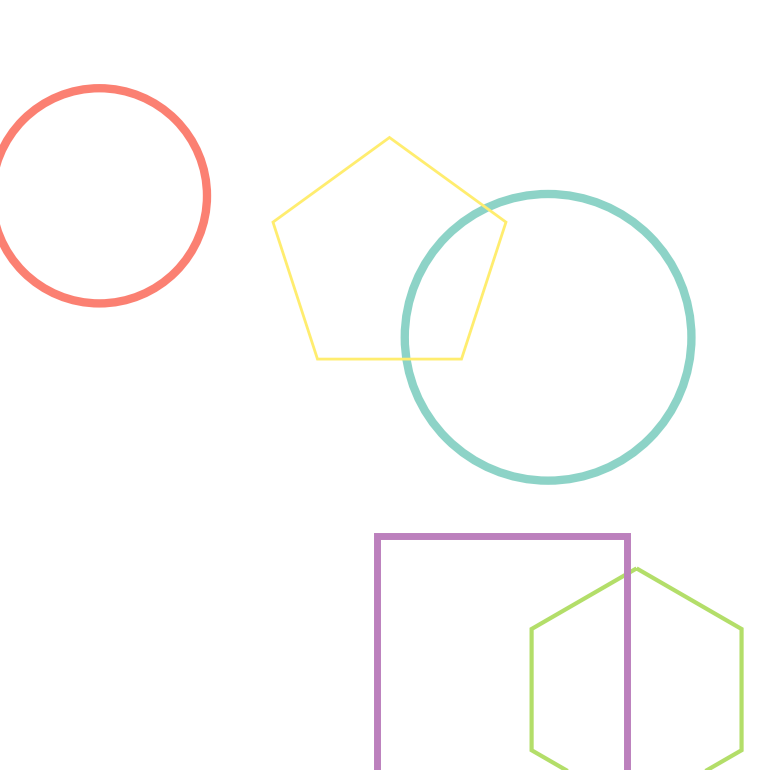[{"shape": "circle", "thickness": 3, "radius": 0.93, "center": [0.712, 0.562]}, {"shape": "circle", "thickness": 3, "radius": 0.7, "center": [0.129, 0.746]}, {"shape": "hexagon", "thickness": 1.5, "radius": 0.79, "center": [0.827, 0.104]}, {"shape": "square", "thickness": 2.5, "radius": 0.81, "center": [0.652, 0.142]}, {"shape": "pentagon", "thickness": 1, "radius": 0.8, "center": [0.506, 0.662]}]